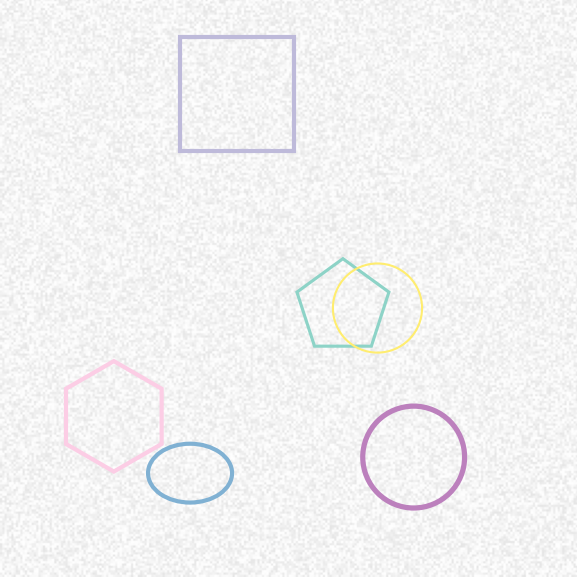[{"shape": "pentagon", "thickness": 1.5, "radius": 0.42, "center": [0.594, 0.467]}, {"shape": "square", "thickness": 2, "radius": 0.5, "center": [0.41, 0.836]}, {"shape": "oval", "thickness": 2, "radius": 0.36, "center": [0.329, 0.18]}, {"shape": "hexagon", "thickness": 2, "radius": 0.48, "center": [0.197, 0.278]}, {"shape": "circle", "thickness": 2.5, "radius": 0.44, "center": [0.716, 0.208]}, {"shape": "circle", "thickness": 1, "radius": 0.39, "center": [0.654, 0.466]}]